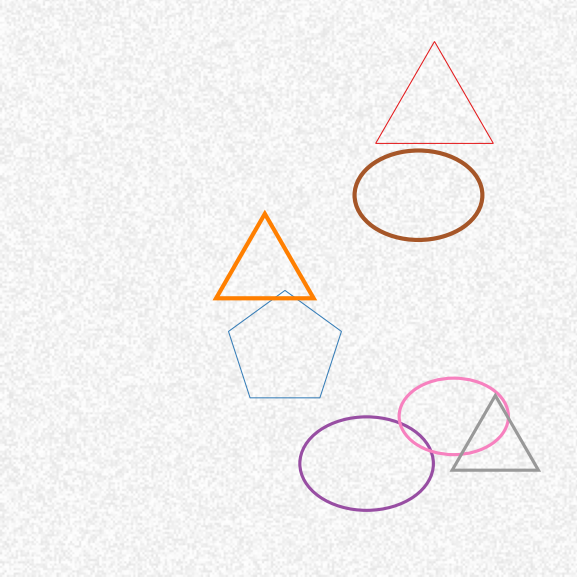[{"shape": "triangle", "thickness": 0.5, "radius": 0.59, "center": [0.752, 0.81]}, {"shape": "pentagon", "thickness": 0.5, "radius": 0.51, "center": [0.493, 0.393]}, {"shape": "oval", "thickness": 1.5, "radius": 0.58, "center": [0.635, 0.196]}, {"shape": "triangle", "thickness": 2, "radius": 0.49, "center": [0.459, 0.531]}, {"shape": "oval", "thickness": 2, "radius": 0.55, "center": [0.725, 0.661]}, {"shape": "oval", "thickness": 1.5, "radius": 0.47, "center": [0.786, 0.278]}, {"shape": "triangle", "thickness": 1.5, "radius": 0.43, "center": [0.858, 0.228]}]